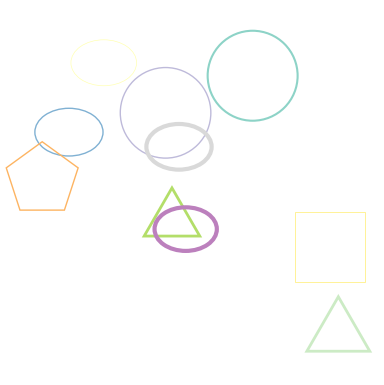[{"shape": "circle", "thickness": 1.5, "radius": 0.58, "center": [0.656, 0.803]}, {"shape": "oval", "thickness": 0.5, "radius": 0.43, "center": [0.27, 0.837]}, {"shape": "circle", "thickness": 1, "radius": 0.59, "center": [0.43, 0.707]}, {"shape": "oval", "thickness": 1, "radius": 0.44, "center": [0.179, 0.657]}, {"shape": "pentagon", "thickness": 1, "radius": 0.49, "center": [0.11, 0.534]}, {"shape": "triangle", "thickness": 2, "radius": 0.42, "center": [0.447, 0.429]}, {"shape": "oval", "thickness": 3, "radius": 0.42, "center": [0.465, 0.619]}, {"shape": "oval", "thickness": 3, "radius": 0.4, "center": [0.482, 0.405]}, {"shape": "triangle", "thickness": 2, "radius": 0.47, "center": [0.879, 0.135]}, {"shape": "square", "thickness": 0.5, "radius": 0.45, "center": [0.857, 0.359]}]